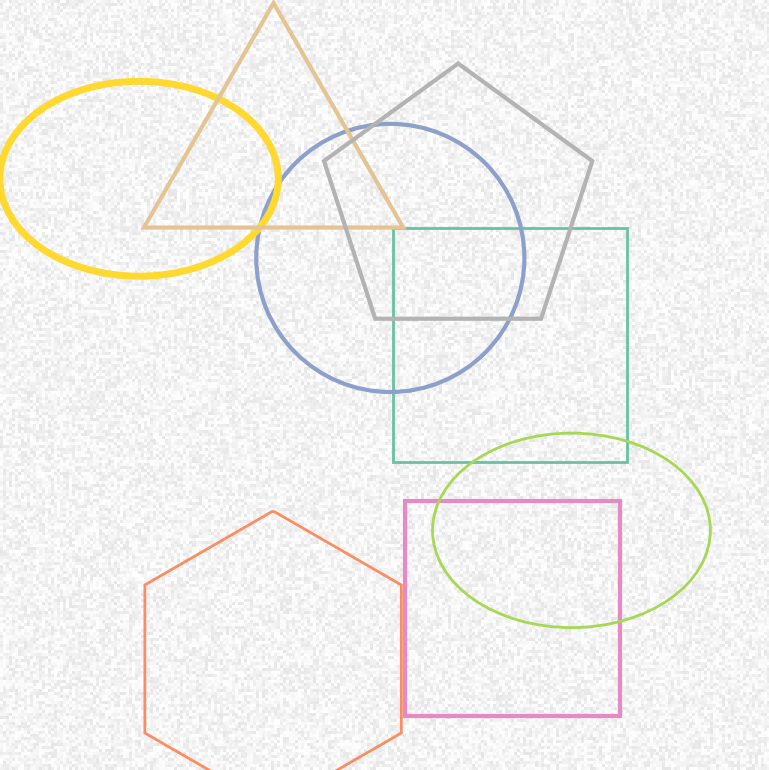[{"shape": "square", "thickness": 1, "radius": 0.76, "center": [0.662, 0.552]}, {"shape": "hexagon", "thickness": 1, "radius": 0.96, "center": [0.355, 0.144]}, {"shape": "circle", "thickness": 1.5, "radius": 0.87, "center": [0.507, 0.665]}, {"shape": "square", "thickness": 1.5, "radius": 0.7, "center": [0.666, 0.21]}, {"shape": "oval", "thickness": 1, "radius": 0.9, "center": [0.742, 0.311]}, {"shape": "oval", "thickness": 2.5, "radius": 0.9, "center": [0.181, 0.768]}, {"shape": "triangle", "thickness": 1.5, "radius": 0.97, "center": [0.355, 0.802]}, {"shape": "pentagon", "thickness": 1.5, "radius": 0.92, "center": [0.595, 0.734]}]